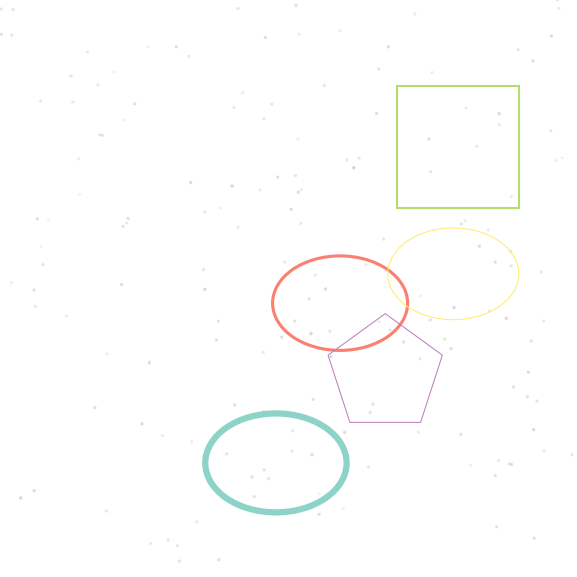[{"shape": "oval", "thickness": 3, "radius": 0.61, "center": [0.478, 0.198]}, {"shape": "oval", "thickness": 1.5, "radius": 0.58, "center": [0.589, 0.474]}, {"shape": "square", "thickness": 1, "radius": 0.53, "center": [0.793, 0.745]}, {"shape": "pentagon", "thickness": 0.5, "radius": 0.52, "center": [0.667, 0.352]}, {"shape": "oval", "thickness": 0.5, "radius": 0.57, "center": [0.785, 0.525]}]